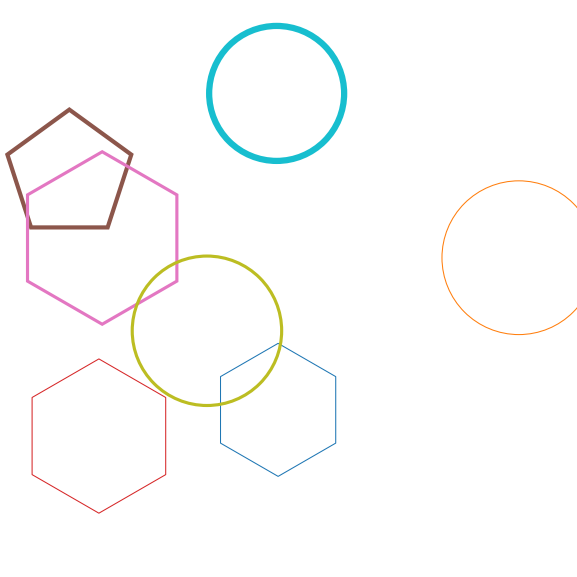[{"shape": "hexagon", "thickness": 0.5, "radius": 0.58, "center": [0.482, 0.289]}, {"shape": "circle", "thickness": 0.5, "radius": 0.67, "center": [0.898, 0.553]}, {"shape": "hexagon", "thickness": 0.5, "radius": 0.67, "center": [0.171, 0.244]}, {"shape": "pentagon", "thickness": 2, "radius": 0.56, "center": [0.12, 0.697]}, {"shape": "hexagon", "thickness": 1.5, "radius": 0.75, "center": [0.177, 0.587]}, {"shape": "circle", "thickness": 1.5, "radius": 0.65, "center": [0.358, 0.426]}, {"shape": "circle", "thickness": 3, "radius": 0.58, "center": [0.479, 0.837]}]